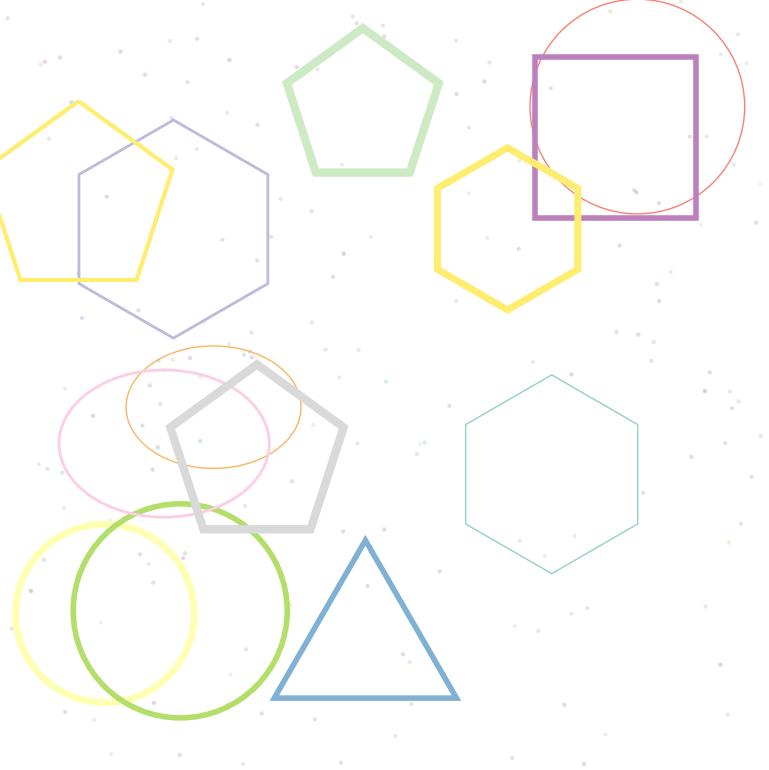[{"shape": "hexagon", "thickness": 0.5, "radius": 0.65, "center": [0.716, 0.384]}, {"shape": "circle", "thickness": 2.5, "radius": 0.58, "center": [0.136, 0.203]}, {"shape": "hexagon", "thickness": 1, "radius": 0.71, "center": [0.225, 0.702]}, {"shape": "circle", "thickness": 0.5, "radius": 0.7, "center": [0.828, 0.862]}, {"shape": "triangle", "thickness": 2, "radius": 0.68, "center": [0.475, 0.162]}, {"shape": "oval", "thickness": 0.5, "radius": 0.57, "center": [0.277, 0.471]}, {"shape": "circle", "thickness": 2, "radius": 0.7, "center": [0.234, 0.207]}, {"shape": "oval", "thickness": 1, "radius": 0.68, "center": [0.213, 0.424]}, {"shape": "pentagon", "thickness": 3, "radius": 0.59, "center": [0.334, 0.408]}, {"shape": "square", "thickness": 2, "radius": 0.52, "center": [0.799, 0.821]}, {"shape": "pentagon", "thickness": 3, "radius": 0.52, "center": [0.471, 0.86]}, {"shape": "pentagon", "thickness": 1.5, "radius": 0.64, "center": [0.102, 0.74]}, {"shape": "hexagon", "thickness": 2.5, "radius": 0.53, "center": [0.659, 0.703]}]